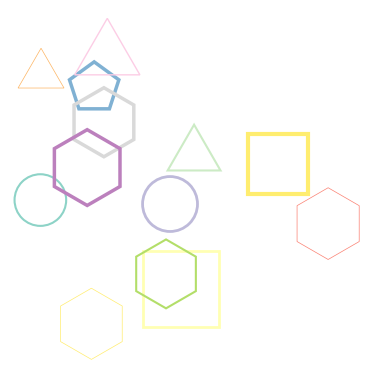[{"shape": "circle", "thickness": 1.5, "radius": 0.34, "center": [0.105, 0.48]}, {"shape": "square", "thickness": 2, "radius": 0.49, "center": [0.47, 0.249]}, {"shape": "circle", "thickness": 2, "radius": 0.36, "center": [0.442, 0.47]}, {"shape": "hexagon", "thickness": 0.5, "radius": 0.47, "center": [0.852, 0.419]}, {"shape": "pentagon", "thickness": 2.5, "radius": 0.34, "center": [0.245, 0.772]}, {"shape": "triangle", "thickness": 0.5, "radius": 0.34, "center": [0.107, 0.806]}, {"shape": "hexagon", "thickness": 1.5, "radius": 0.45, "center": [0.431, 0.289]}, {"shape": "triangle", "thickness": 1, "radius": 0.49, "center": [0.279, 0.855]}, {"shape": "hexagon", "thickness": 2.5, "radius": 0.45, "center": [0.27, 0.682]}, {"shape": "hexagon", "thickness": 2.5, "radius": 0.49, "center": [0.226, 0.565]}, {"shape": "triangle", "thickness": 1.5, "radius": 0.4, "center": [0.504, 0.597]}, {"shape": "hexagon", "thickness": 0.5, "radius": 0.46, "center": [0.237, 0.159]}, {"shape": "square", "thickness": 3, "radius": 0.39, "center": [0.721, 0.573]}]